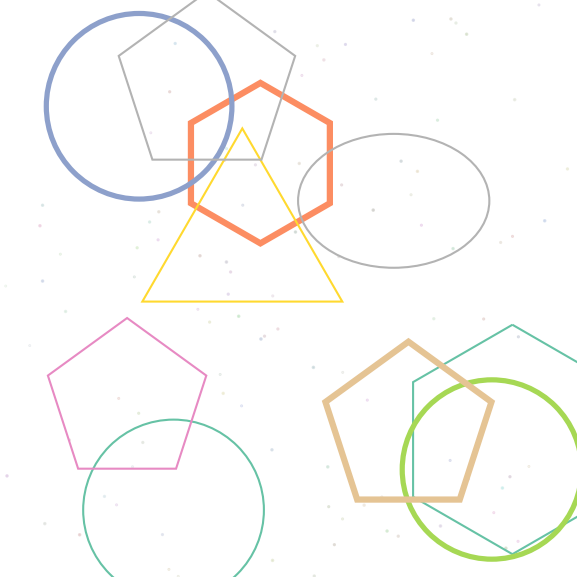[{"shape": "circle", "thickness": 1, "radius": 0.78, "center": [0.301, 0.116]}, {"shape": "hexagon", "thickness": 1, "radius": 0.99, "center": [0.887, 0.238]}, {"shape": "hexagon", "thickness": 3, "radius": 0.69, "center": [0.451, 0.717]}, {"shape": "circle", "thickness": 2.5, "radius": 0.8, "center": [0.241, 0.815]}, {"shape": "pentagon", "thickness": 1, "radius": 0.72, "center": [0.22, 0.304]}, {"shape": "circle", "thickness": 2.5, "radius": 0.78, "center": [0.852, 0.186]}, {"shape": "triangle", "thickness": 1, "radius": 1.0, "center": [0.42, 0.577]}, {"shape": "pentagon", "thickness": 3, "radius": 0.76, "center": [0.707, 0.256]}, {"shape": "oval", "thickness": 1, "radius": 0.83, "center": [0.682, 0.651]}, {"shape": "pentagon", "thickness": 1, "radius": 0.8, "center": [0.358, 0.853]}]